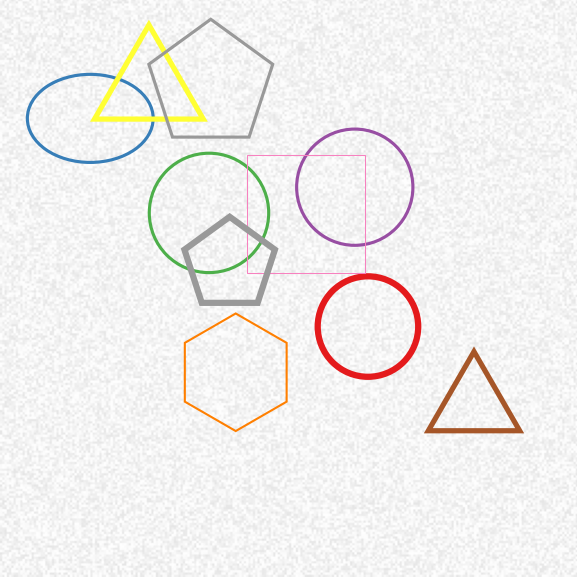[{"shape": "circle", "thickness": 3, "radius": 0.43, "center": [0.637, 0.434]}, {"shape": "oval", "thickness": 1.5, "radius": 0.54, "center": [0.156, 0.794]}, {"shape": "circle", "thickness": 1.5, "radius": 0.52, "center": [0.362, 0.63]}, {"shape": "circle", "thickness": 1.5, "radius": 0.5, "center": [0.614, 0.675]}, {"shape": "hexagon", "thickness": 1, "radius": 0.51, "center": [0.408, 0.355]}, {"shape": "triangle", "thickness": 2.5, "radius": 0.54, "center": [0.258, 0.847]}, {"shape": "triangle", "thickness": 2.5, "radius": 0.46, "center": [0.821, 0.299]}, {"shape": "square", "thickness": 0.5, "radius": 0.51, "center": [0.53, 0.628]}, {"shape": "pentagon", "thickness": 3, "radius": 0.41, "center": [0.398, 0.541]}, {"shape": "pentagon", "thickness": 1.5, "radius": 0.56, "center": [0.365, 0.853]}]